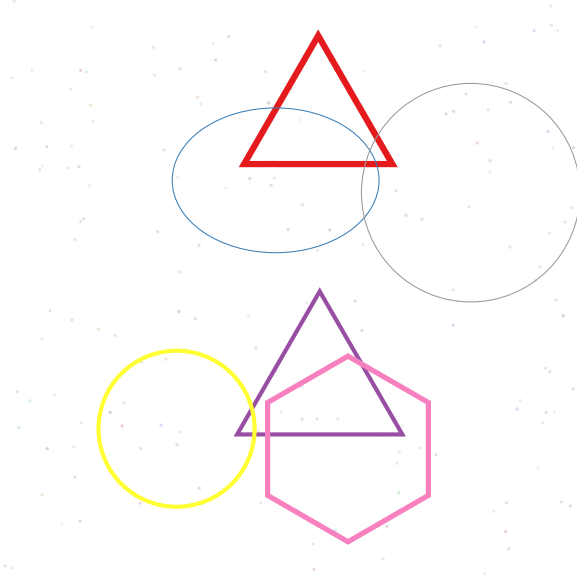[{"shape": "triangle", "thickness": 3, "radius": 0.74, "center": [0.551, 0.789]}, {"shape": "oval", "thickness": 0.5, "radius": 0.9, "center": [0.477, 0.687]}, {"shape": "triangle", "thickness": 2, "radius": 0.83, "center": [0.554, 0.329]}, {"shape": "circle", "thickness": 2, "radius": 0.68, "center": [0.306, 0.257]}, {"shape": "hexagon", "thickness": 2.5, "radius": 0.8, "center": [0.603, 0.222]}, {"shape": "circle", "thickness": 0.5, "radius": 0.95, "center": [0.815, 0.666]}]